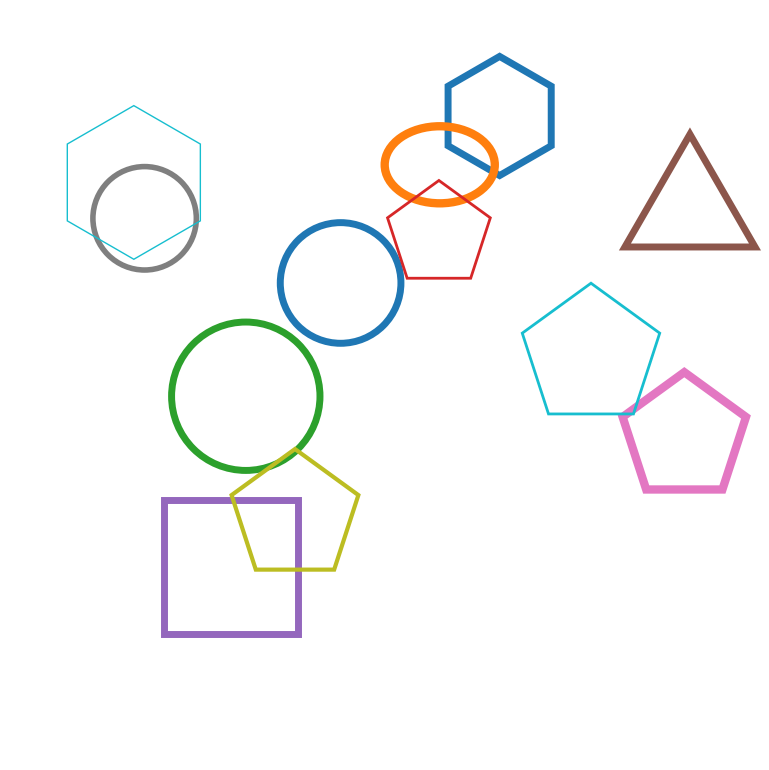[{"shape": "hexagon", "thickness": 2.5, "radius": 0.39, "center": [0.649, 0.849]}, {"shape": "circle", "thickness": 2.5, "radius": 0.39, "center": [0.442, 0.633]}, {"shape": "oval", "thickness": 3, "radius": 0.36, "center": [0.571, 0.786]}, {"shape": "circle", "thickness": 2.5, "radius": 0.48, "center": [0.319, 0.485]}, {"shape": "pentagon", "thickness": 1, "radius": 0.35, "center": [0.57, 0.695]}, {"shape": "square", "thickness": 2.5, "radius": 0.44, "center": [0.3, 0.264]}, {"shape": "triangle", "thickness": 2.5, "radius": 0.49, "center": [0.896, 0.728]}, {"shape": "pentagon", "thickness": 3, "radius": 0.42, "center": [0.889, 0.432]}, {"shape": "circle", "thickness": 2, "radius": 0.34, "center": [0.188, 0.716]}, {"shape": "pentagon", "thickness": 1.5, "radius": 0.43, "center": [0.383, 0.33]}, {"shape": "hexagon", "thickness": 0.5, "radius": 0.5, "center": [0.174, 0.763]}, {"shape": "pentagon", "thickness": 1, "radius": 0.47, "center": [0.768, 0.538]}]